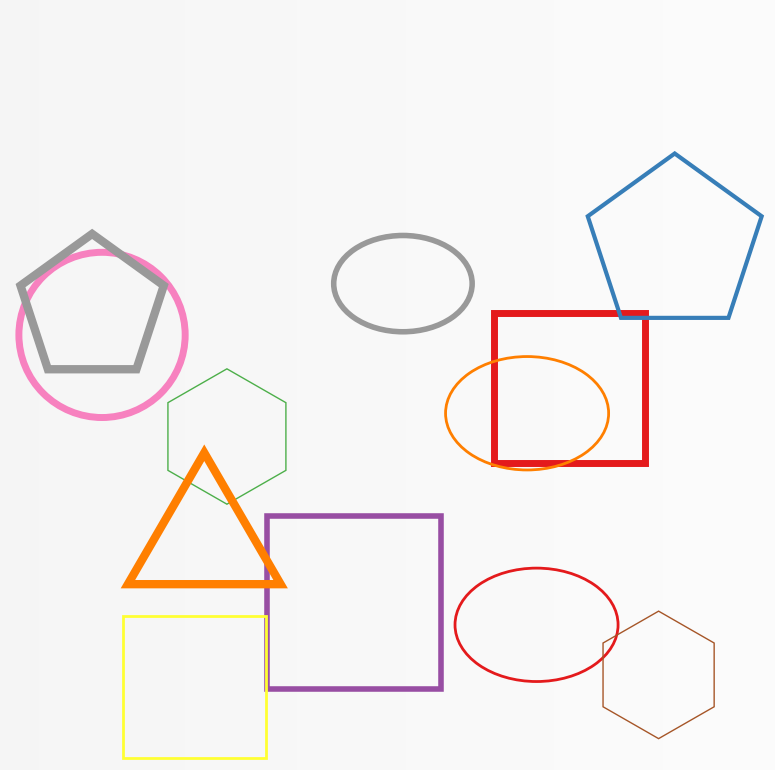[{"shape": "square", "thickness": 2.5, "radius": 0.49, "center": [0.735, 0.496]}, {"shape": "oval", "thickness": 1, "radius": 0.53, "center": [0.692, 0.189]}, {"shape": "pentagon", "thickness": 1.5, "radius": 0.59, "center": [0.871, 0.683]}, {"shape": "hexagon", "thickness": 0.5, "radius": 0.44, "center": [0.293, 0.433]}, {"shape": "square", "thickness": 2, "radius": 0.56, "center": [0.457, 0.218]}, {"shape": "triangle", "thickness": 3, "radius": 0.57, "center": [0.264, 0.298]}, {"shape": "oval", "thickness": 1, "radius": 0.53, "center": [0.68, 0.463]}, {"shape": "square", "thickness": 1, "radius": 0.46, "center": [0.251, 0.107]}, {"shape": "hexagon", "thickness": 0.5, "radius": 0.41, "center": [0.85, 0.124]}, {"shape": "circle", "thickness": 2.5, "radius": 0.54, "center": [0.132, 0.565]}, {"shape": "pentagon", "thickness": 3, "radius": 0.49, "center": [0.119, 0.599]}, {"shape": "oval", "thickness": 2, "radius": 0.45, "center": [0.52, 0.632]}]